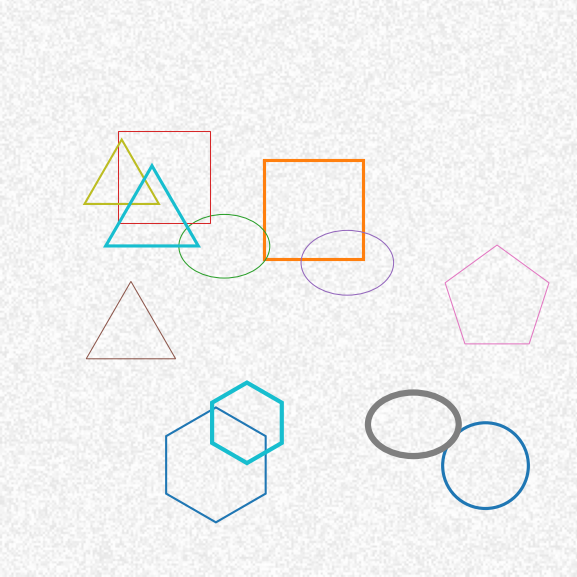[{"shape": "circle", "thickness": 1.5, "radius": 0.37, "center": [0.841, 0.193]}, {"shape": "hexagon", "thickness": 1, "radius": 0.5, "center": [0.374, 0.194]}, {"shape": "square", "thickness": 1.5, "radius": 0.43, "center": [0.542, 0.637]}, {"shape": "oval", "thickness": 0.5, "radius": 0.39, "center": [0.388, 0.573]}, {"shape": "square", "thickness": 0.5, "radius": 0.4, "center": [0.284, 0.693]}, {"shape": "oval", "thickness": 0.5, "radius": 0.4, "center": [0.601, 0.544]}, {"shape": "triangle", "thickness": 0.5, "radius": 0.45, "center": [0.227, 0.423]}, {"shape": "pentagon", "thickness": 0.5, "radius": 0.47, "center": [0.861, 0.48]}, {"shape": "oval", "thickness": 3, "radius": 0.39, "center": [0.716, 0.264]}, {"shape": "triangle", "thickness": 1, "radius": 0.37, "center": [0.211, 0.683]}, {"shape": "triangle", "thickness": 1.5, "radius": 0.46, "center": [0.263, 0.62]}, {"shape": "hexagon", "thickness": 2, "radius": 0.35, "center": [0.428, 0.267]}]